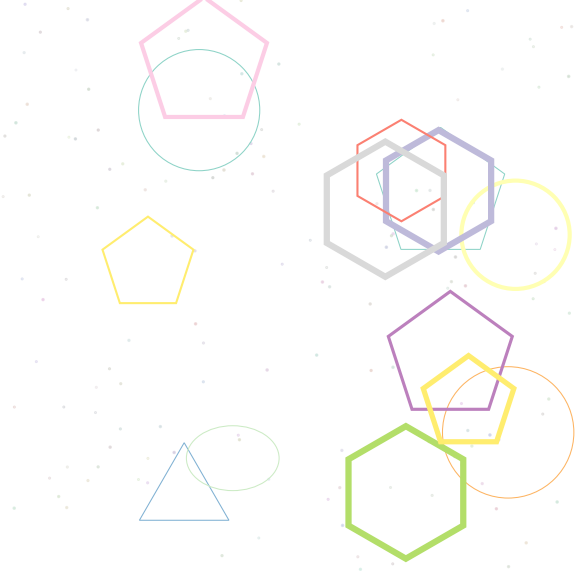[{"shape": "pentagon", "thickness": 0.5, "radius": 0.58, "center": [0.763, 0.662]}, {"shape": "circle", "thickness": 0.5, "radius": 0.52, "center": [0.345, 0.808]}, {"shape": "circle", "thickness": 2, "radius": 0.47, "center": [0.893, 0.593]}, {"shape": "hexagon", "thickness": 3, "radius": 0.53, "center": [0.759, 0.669]}, {"shape": "hexagon", "thickness": 1, "radius": 0.44, "center": [0.695, 0.704]}, {"shape": "triangle", "thickness": 0.5, "radius": 0.45, "center": [0.319, 0.143]}, {"shape": "circle", "thickness": 0.5, "radius": 0.57, "center": [0.88, 0.25]}, {"shape": "hexagon", "thickness": 3, "radius": 0.57, "center": [0.703, 0.146]}, {"shape": "pentagon", "thickness": 2, "radius": 0.57, "center": [0.353, 0.889]}, {"shape": "hexagon", "thickness": 3, "radius": 0.59, "center": [0.667, 0.637]}, {"shape": "pentagon", "thickness": 1.5, "radius": 0.56, "center": [0.78, 0.382]}, {"shape": "oval", "thickness": 0.5, "radius": 0.4, "center": [0.403, 0.206]}, {"shape": "pentagon", "thickness": 2.5, "radius": 0.41, "center": [0.811, 0.301]}, {"shape": "pentagon", "thickness": 1, "radius": 0.41, "center": [0.256, 0.541]}]